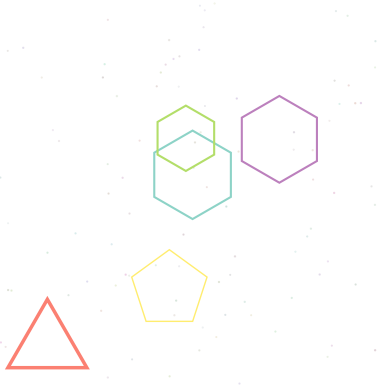[{"shape": "hexagon", "thickness": 1.5, "radius": 0.57, "center": [0.5, 0.546]}, {"shape": "triangle", "thickness": 2.5, "radius": 0.59, "center": [0.123, 0.104]}, {"shape": "hexagon", "thickness": 1.5, "radius": 0.42, "center": [0.483, 0.641]}, {"shape": "hexagon", "thickness": 1.5, "radius": 0.56, "center": [0.726, 0.638]}, {"shape": "pentagon", "thickness": 1, "radius": 0.51, "center": [0.44, 0.249]}]